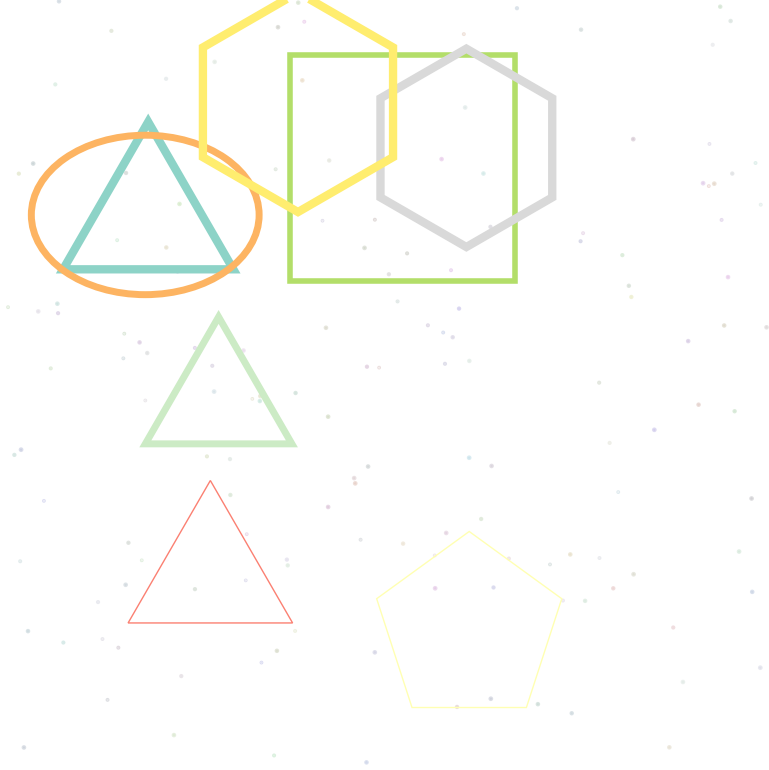[{"shape": "triangle", "thickness": 3, "radius": 0.64, "center": [0.192, 0.714]}, {"shape": "pentagon", "thickness": 0.5, "radius": 0.63, "center": [0.609, 0.183]}, {"shape": "triangle", "thickness": 0.5, "radius": 0.62, "center": [0.273, 0.253]}, {"shape": "oval", "thickness": 2.5, "radius": 0.74, "center": [0.189, 0.721]}, {"shape": "square", "thickness": 2, "radius": 0.73, "center": [0.523, 0.782]}, {"shape": "hexagon", "thickness": 3, "radius": 0.64, "center": [0.606, 0.808]}, {"shape": "triangle", "thickness": 2.5, "radius": 0.55, "center": [0.284, 0.479]}, {"shape": "hexagon", "thickness": 3, "radius": 0.71, "center": [0.387, 0.867]}]